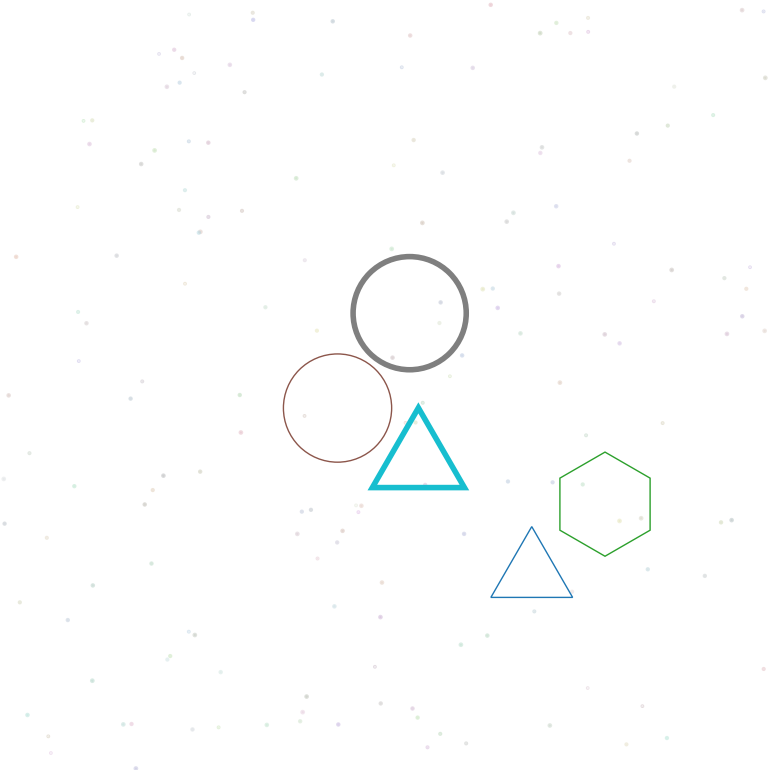[{"shape": "triangle", "thickness": 0.5, "radius": 0.31, "center": [0.691, 0.255]}, {"shape": "hexagon", "thickness": 0.5, "radius": 0.34, "center": [0.786, 0.345]}, {"shape": "circle", "thickness": 0.5, "radius": 0.35, "center": [0.438, 0.47]}, {"shape": "circle", "thickness": 2, "radius": 0.37, "center": [0.532, 0.593]}, {"shape": "triangle", "thickness": 2, "radius": 0.35, "center": [0.543, 0.401]}]